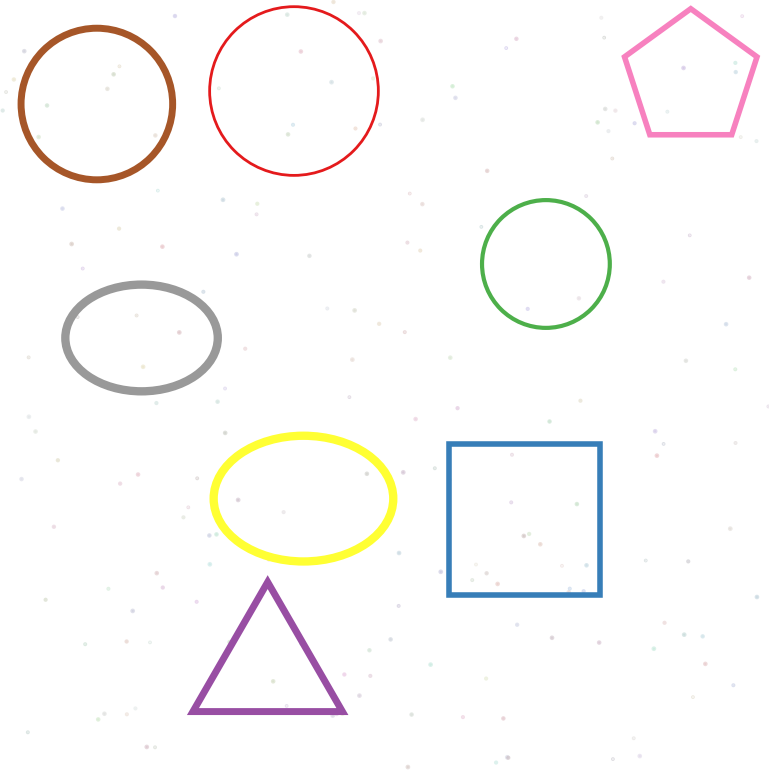[{"shape": "circle", "thickness": 1, "radius": 0.55, "center": [0.382, 0.882]}, {"shape": "square", "thickness": 2, "radius": 0.49, "center": [0.681, 0.325]}, {"shape": "circle", "thickness": 1.5, "radius": 0.41, "center": [0.709, 0.657]}, {"shape": "triangle", "thickness": 2.5, "radius": 0.56, "center": [0.348, 0.132]}, {"shape": "oval", "thickness": 3, "radius": 0.58, "center": [0.394, 0.352]}, {"shape": "circle", "thickness": 2.5, "radius": 0.49, "center": [0.126, 0.865]}, {"shape": "pentagon", "thickness": 2, "radius": 0.45, "center": [0.897, 0.898]}, {"shape": "oval", "thickness": 3, "radius": 0.49, "center": [0.184, 0.561]}]